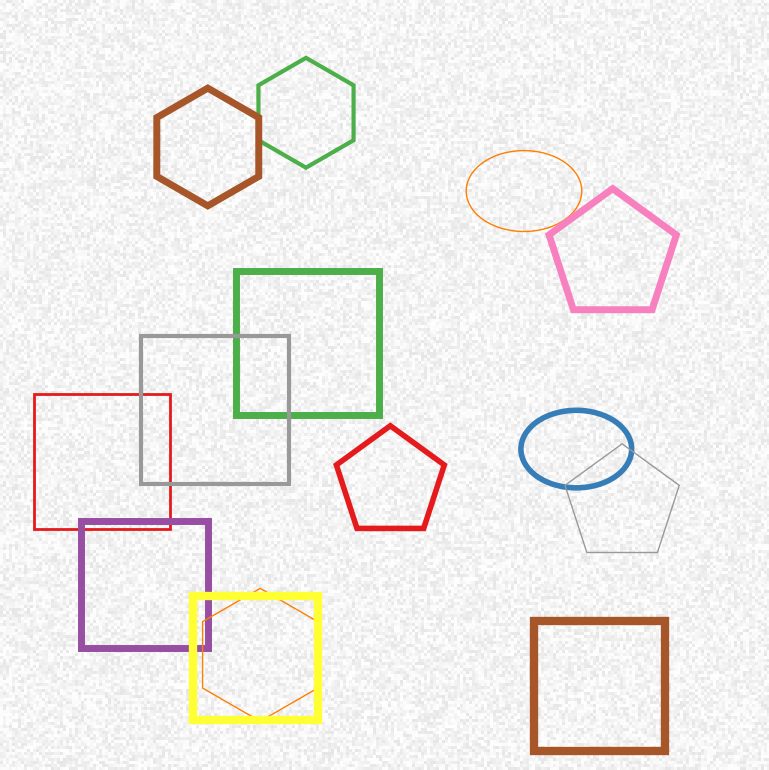[{"shape": "pentagon", "thickness": 2, "radius": 0.37, "center": [0.507, 0.373]}, {"shape": "square", "thickness": 1, "radius": 0.44, "center": [0.132, 0.401]}, {"shape": "oval", "thickness": 2, "radius": 0.36, "center": [0.748, 0.417]}, {"shape": "hexagon", "thickness": 1.5, "radius": 0.36, "center": [0.397, 0.854]}, {"shape": "square", "thickness": 2.5, "radius": 0.47, "center": [0.399, 0.555]}, {"shape": "square", "thickness": 2.5, "radius": 0.41, "center": [0.188, 0.241]}, {"shape": "oval", "thickness": 0.5, "radius": 0.38, "center": [0.681, 0.752]}, {"shape": "hexagon", "thickness": 0.5, "radius": 0.43, "center": [0.338, 0.15]}, {"shape": "square", "thickness": 3, "radius": 0.4, "center": [0.332, 0.146]}, {"shape": "hexagon", "thickness": 2.5, "radius": 0.38, "center": [0.27, 0.809]}, {"shape": "square", "thickness": 3, "radius": 0.42, "center": [0.779, 0.109]}, {"shape": "pentagon", "thickness": 2.5, "radius": 0.43, "center": [0.796, 0.668]}, {"shape": "pentagon", "thickness": 0.5, "radius": 0.39, "center": [0.808, 0.346]}, {"shape": "square", "thickness": 1.5, "radius": 0.48, "center": [0.28, 0.467]}]